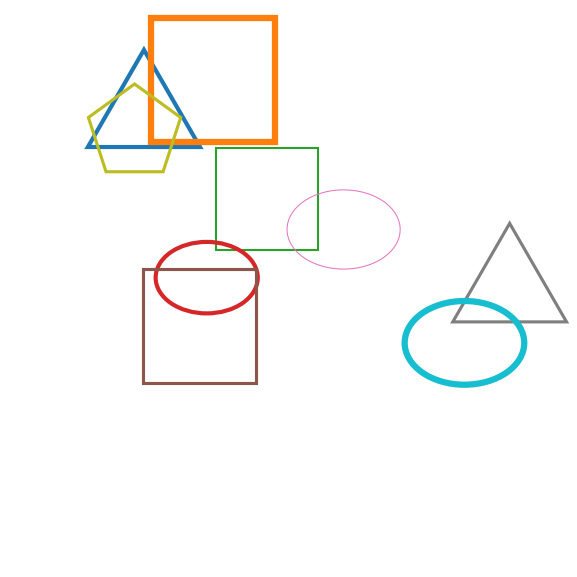[{"shape": "triangle", "thickness": 2, "radius": 0.56, "center": [0.249, 0.801]}, {"shape": "square", "thickness": 3, "radius": 0.54, "center": [0.369, 0.86]}, {"shape": "square", "thickness": 1, "radius": 0.44, "center": [0.462, 0.654]}, {"shape": "oval", "thickness": 2, "radius": 0.44, "center": [0.358, 0.518]}, {"shape": "square", "thickness": 1.5, "radius": 0.49, "center": [0.345, 0.435]}, {"shape": "oval", "thickness": 0.5, "radius": 0.49, "center": [0.595, 0.602]}, {"shape": "triangle", "thickness": 1.5, "radius": 0.57, "center": [0.883, 0.499]}, {"shape": "pentagon", "thickness": 1.5, "radius": 0.42, "center": [0.233, 0.77]}, {"shape": "oval", "thickness": 3, "radius": 0.52, "center": [0.804, 0.405]}]